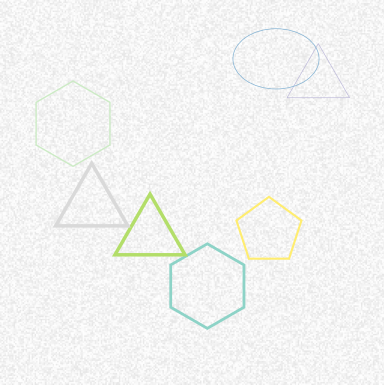[{"shape": "hexagon", "thickness": 2, "radius": 0.55, "center": [0.539, 0.257]}, {"shape": "triangle", "thickness": 0.5, "radius": 0.47, "center": [0.827, 0.793]}, {"shape": "oval", "thickness": 0.5, "radius": 0.56, "center": [0.717, 0.847]}, {"shape": "triangle", "thickness": 2.5, "radius": 0.53, "center": [0.39, 0.391]}, {"shape": "triangle", "thickness": 2.5, "radius": 0.54, "center": [0.238, 0.467]}, {"shape": "hexagon", "thickness": 1, "radius": 0.55, "center": [0.19, 0.679]}, {"shape": "pentagon", "thickness": 1.5, "radius": 0.44, "center": [0.699, 0.4]}]